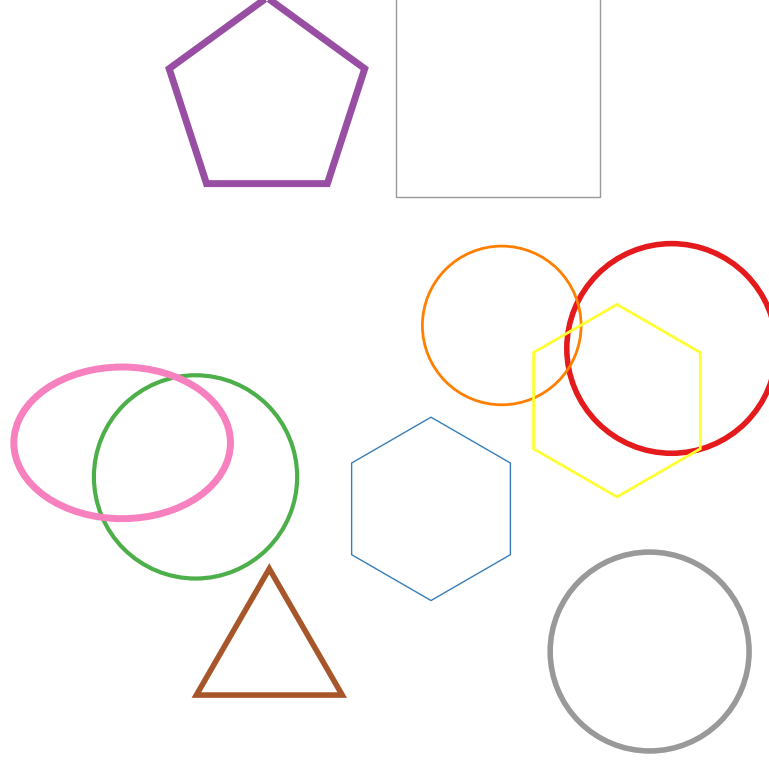[{"shape": "circle", "thickness": 2, "radius": 0.68, "center": [0.872, 0.547]}, {"shape": "hexagon", "thickness": 0.5, "radius": 0.6, "center": [0.56, 0.339]}, {"shape": "circle", "thickness": 1.5, "radius": 0.66, "center": [0.254, 0.381]}, {"shape": "pentagon", "thickness": 2.5, "radius": 0.67, "center": [0.347, 0.87]}, {"shape": "circle", "thickness": 1, "radius": 0.52, "center": [0.652, 0.577]}, {"shape": "hexagon", "thickness": 1, "radius": 0.62, "center": [0.801, 0.48]}, {"shape": "triangle", "thickness": 2, "radius": 0.55, "center": [0.35, 0.152]}, {"shape": "oval", "thickness": 2.5, "radius": 0.7, "center": [0.159, 0.425]}, {"shape": "circle", "thickness": 2, "radius": 0.65, "center": [0.844, 0.154]}, {"shape": "square", "thickness": 0.5, "radius": 0.66, "center": [0.647, 0.876]}]